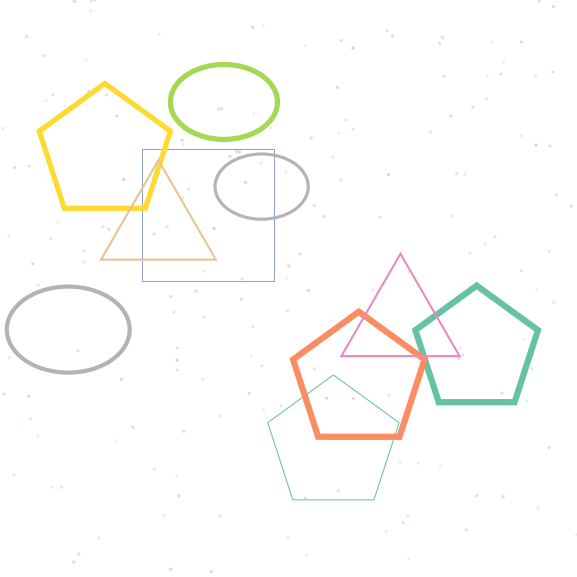[{"shape": "pentagon", "thickness": 3, "radius": 0.56, "center": [0.825, 0.393]}, {"shape": "pentagon", "thickness": 0.5, "radius": 0.6, "center": [0.577, 0.23]}, {"shape": "pentagon", "thickness": 3, "radius": 0.6, "center": [0.621, 0.34]}, {"shape": "square", "thickness": 0.5, "radius": 0.57, "center": [0.36, 0.627]}, {"shape": "triangle", "thickness": 1, "radius": 0.59, "center": [0.693, 0.442]}, {"shape": "oval", "thickness": 2.5, "radius": 0.46, "center": [0.388, 0.823]}, {"shape": "pentagon", "thickness": 2.5, "radius": 0.6, "center": [0.182, 0.735]}, {"shape": "triangle", "thickness": 1, "radius": 0.57, "center": [0.274, 0.607]}, {"shape": "oval", "thickness": 1.5, "radius": 0.4, "center": [0.453, 0.676]}, {"shape": "oval", "thickness": 2, "radius": 0.53, "center": [0.118, 0.428]}]